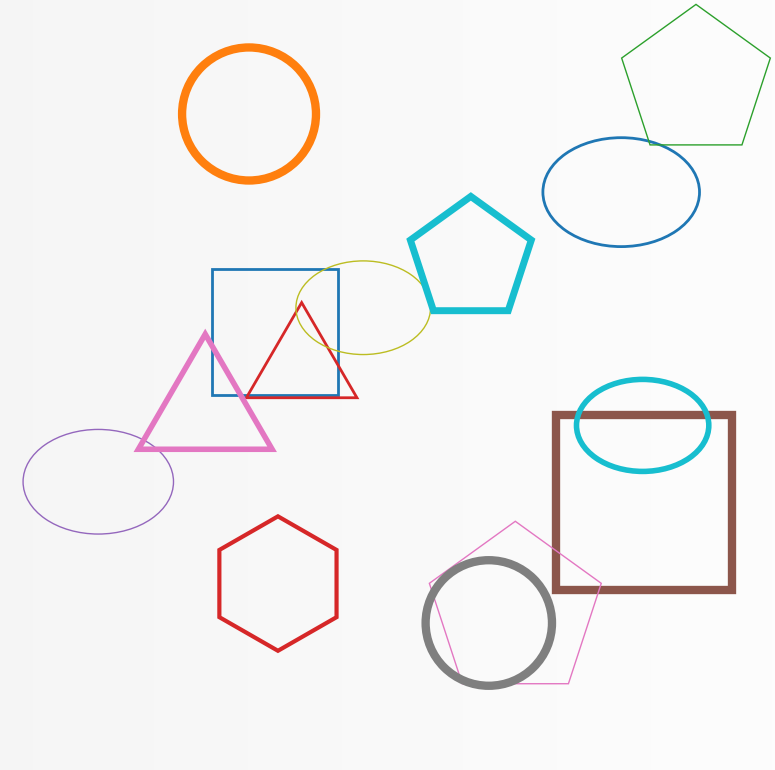[{"shape": "oval", "thickness": 1, "radius": 0.51, "center": [0.802, 0.75]}, {"shape": "square", "thickness": 1, "radius": 0.41, "center": [0.355, 0.569]}, {"shape": "circle", "thickness": 3, "radius": 0.43, "center": [0.321, 0.852]}, {"shape": "pentagon", "thickness": 0.5, "radius": 0.5, "center": [0.898, 0.893]}, {"shape": "hexagon", "thickness": 1.5, "radius": 0.44, "center": [0.359, 0.242]}, {"shape": "triangle", "thickness": 1, "radius": 0.41, "center": [0.389, 0.525]}, {"shape": "oval", "thickness": 0.5, "radius": 0.49, "center": [0.127, 0.374]}, {"shape": "square", "thickness": 3, "radius": 0.57, "center": [0.831, 0.347]}, {"shape": "triangle", "thickness": 2, "radius": 0.5, "center": [0.265, 0.466]}, {"shape": "pentagon", "thickness": 0.5, "radius": 0.58, "center": [0.665, 0.206]}, {"shape": "circle", "thickness": 3, "radius": 0.41, "center": [0.631, 0.191]}, {"shape": "oval", "thickness": 0.5, "radius": 0.43, "center": [0.469, 0.6]}, {"shape": "pentagon", "thickness": 2.5, "radius": 0.41, "center": [0.608, 0.663]}, {"shape": "oval", "thickness": 2, "radius": 0.43, "center": [0.829, 0.448]}]